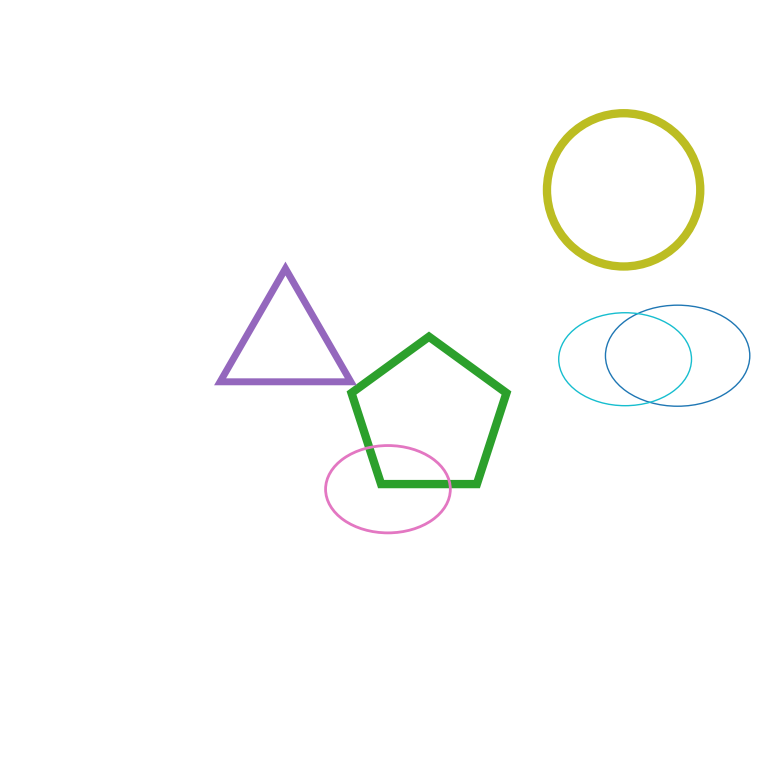[{"shape": "oval", "thickness": 0.5, "radius": 0.47, "center": [0.88, 0.538]}, {"shape": "pentagon", "thickness": 3, "radius": 0.53, "center": [0.557, 0.457]}, {"shape": "triangle", "thickness": 2.5, "radius": 0.49, "center": [0.371, 0.553]}, {"shape": "oval", "thickness": 1, "radius": 0.41, "center": [0.504, 0.365]}, {"shape": "circle", "thickness": 3, "radius": 0.5, "center": [0.81, 0.753]}, {"shape": "oval", "thickness": 0.5, "radius": 0.43, "center": [0.812, 0.533]}]